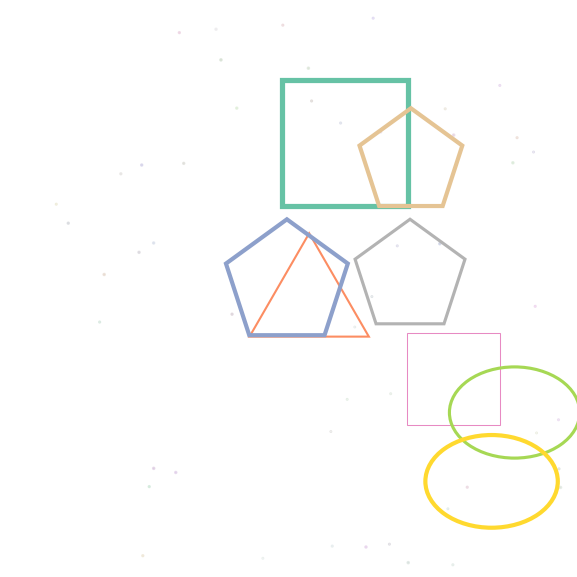[{"shape": "square", "thickness": 2.5, "radius": 0.55, "center": [0.597, 0.752]}, {"shape": "triangle", "thickness": 1, "radius": 0.6, "center": [0.535, 0.476]}, {"shape": "pentagon", "thickness": 2, "radius": 0.55, "center": [0.497, 0.508]}, {"shape": "square", "thickness": 0.5, "radius": 0.4, "center": [0.785, 0.343]}, {"shape": "oval", "thickness": 1.5, "radius": 0.56, "center": [0.891, 0.285]}, {"shape": "oval", "thickness": 2, "radius": 0.57, "center": [0.851, 0.166]}, {"shape": "pentagon", "thickness": 2, "radius": 0.47, "center": [0.712, 0.718]}, {"shape": "pentagon", "thickness": 1.5, "radius": 0.5, "center": [0.71, 0.519]}]